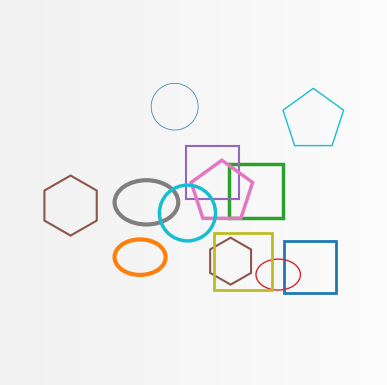[{"shape": "circle", "thickness": 0.5, "radius": 0.3, "center": [0.451, 0.723]}, {"shape": "square", "thickness": 2, "radius": 0.34, "center": [0.801, 0.307]}, {"shape": "oval", "thickness": 3, "radius": 0.33, "center": [0.362, 0.332]}, {"shape": "square", "thickness": 2.5, "radius": 0.35, "center": [0.661, 0.504]}, {"shape": "oval", "thickness": 1, "radius": 0.29, "center": [0.718, 0.287]}, {"shape": "square", "thickness": 1.5, "radius": 0.34, "center": [0.548, 0.551]}, {"shape": "hexagon", "thickness": 1.5, "radius": 0.39, "center": [0.182, 0.466]}, {"shape": "hexagon", "thickness": 1.5, "radius": 0.3, "center": [0.595, 0.322]}, {"shape": "pentagon", "thickness": 2.5, "radius": 0.42, "center": [0.573, 0.5]}, {"shape": "oval", "thickness": 3, "radius": 0.41, "center": [0.378, 0.474]}, {"shape": "square", "thickness": 2, "radius": 0.37, "center": [0.627, 0.321]}, {"shape": "circle", "thickness": 2.5, "radius": 0.36, "center": [0.484, 0.447]}, {"shape": "pentagon", "thickness": 1, "radius": 0.41, "center": [0.809, 0.688]}]